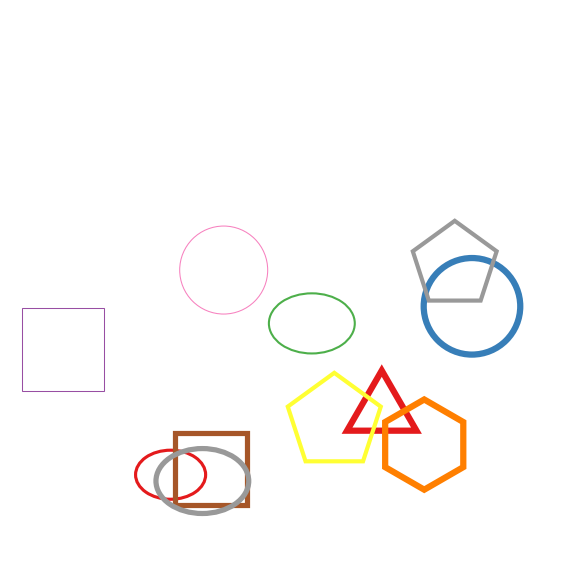[{"shape": "oval", "thickness": 1.5, "radius": 0.3, "center": [0.295, 0.177]}, {"shape": "triangle", "thickness": 3, "radius": 0.35, "center": [0.661, 0.288]}, {"shape": "circle", "thickness": 3, "radius": 0.42, "center": [0.817, 0.469]}, {"shape": "oval", "thickness": 1, "radius": 0.37, "center": [0.54, 0.439]}, {"shape": "square", "thickness": 0.5, "radius": 0.36, "center": [0.11, 0.394]}, {"shape": "hexagon", "thickness": 3, "radius": 0.39, "center": [0.735, 0.229]}, {"shape": "pentagon", "thickness": 2, "radius": 0.42, "center": [0.579, 0.269]}, {"shape": "square", "thickness": 2.5, "radius": 0.31, "center": [0.365, 0.187]}, {"shape": "circle", "thickness": 0.5, "radius": 0.38, "center": [0.387, 0.532]}, {"shape": "oval", "thickness": 2.5, "radius": 0.4, "center": [0.35, 0.166]}, {"shape": "pentagon", "thickness": 2, "radius": 0.38, "center": [0.787, 0.54]}]